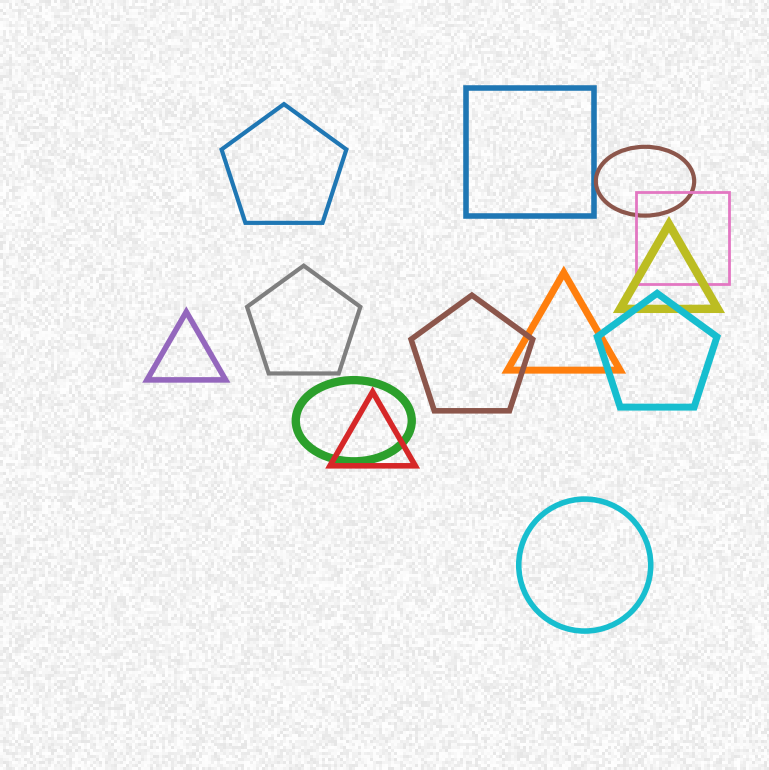[{"shape": "square", "thickness": 2, "radius": 0.41, "center": [0.688, 0.803]}, {"shape": "pentagon", "thickness": 1.5, "radius": 0.43, "center": [0.369, 0.78]}, {"shape": "triangle", "thickness": 2.5, "radius": 0.42, "center": [0.732, 0.562]}, {"shape": "oval", "thickness": 3, "radius": 0.38, "center": [0.459, 0.454]}, {"shape": "triangle", "thickness": 2, "radius": 0.32, "center": [0.484, 0.427]}, {"shape": "triangle", "thickness": 2, "radius": 0.29, "center": [0.242, 0.536]}, {"shape": "oval", "thickness": 1.5, "radius": 0.32, "center": [0.838, 0.765]}, {"shape": "pentagon", "thickness": 2, "radius": 0.42, "center": [0.613, 0.534]}, {"shape": "square", "thickness": 1, "radius": 0.3, "center": [0.886, 0.691]}, {"shape": "pentagon", "thickness": 1.5, "radius": 0.39, "center": [0.394, 0.578]}, {"shape": "triangle", "thickness": 3, "radius": 0.37, "center": [0.869, 0.635]}, {"shape": "pentagon", "thickness": 2.5, "radius": 0.41, "center": [0.853, 0.537]}, {"shape": "circle", "thickness": 2, "radius": 0.43, "center": [0.759, 0.266]}]